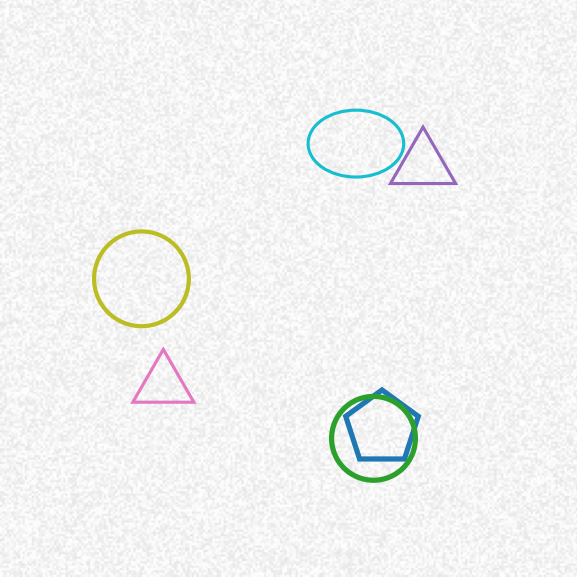[{"shape": "pentagon", "thickness": 2.5, "radius": 0.33, "center": [0.661, 0.258]}, {"shape": "circle", "thickness": 2.5, "radius": 0.36, "center": [0.647, 0.24]}, {"shape": "triangle", "thickness": 1.5, "radius": 0.33, "center": [0.733, 0.714]}, {"shape": "triangle", "thickness": 1.5, "radius": 0.3, "center": [0.283, 0.333]}, {"shape": "circle", "thickness": 2, "radius": 0.41, "center": [0.245, 0.516]}, {"shape": "oval", "thickness": 1.5, "radius": 0.41, "center": [0.616, 0.75]}]